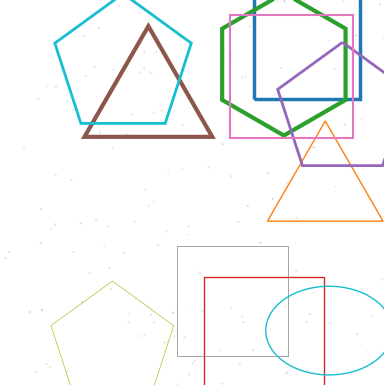[{"shape": "square", "thickness": 2.5, "radius": 0.69, "center": [0.797, 0.88]}, {"shape": "triangle", "thickness": 1, "radius": 0.87, "center": [0.845, 0.512]}, {"shape": "hexagon", "thickness": 3, "radius": 0.93, "center": [0.737, 0.833]}, {"shape": "square", "thickness": 1, "radius": 0.78, "center": [0.686, 0.123]}, {"shape": "pentagon", "thickness": 2, "radius": 0.89, "center": [0.89, 0.713]}, {"shape": "triangle", "thickness": 3, "radius": 0.96, "center": [0.385, 0.74]}, {"shape": "square", "thickness": 1.5, "radius": 0.8, "center": [0.757, 0.802]}, {"shape": "square", "thickness": 0.5, "radius": 0.72, "center": [0.604, 0.218]}, {"shape": "pentagon", "thickness": 0.5, "radius": 0.84, "center": [0.292, 0.102]}, {"shape": "oval", "thickness": 1, "radius": 0.82, "center": [0.855, 0.141]}, {"shape": "pentagon", "thickness": 2, "radius": 0.93, "center": [0.32, 0.83]}]